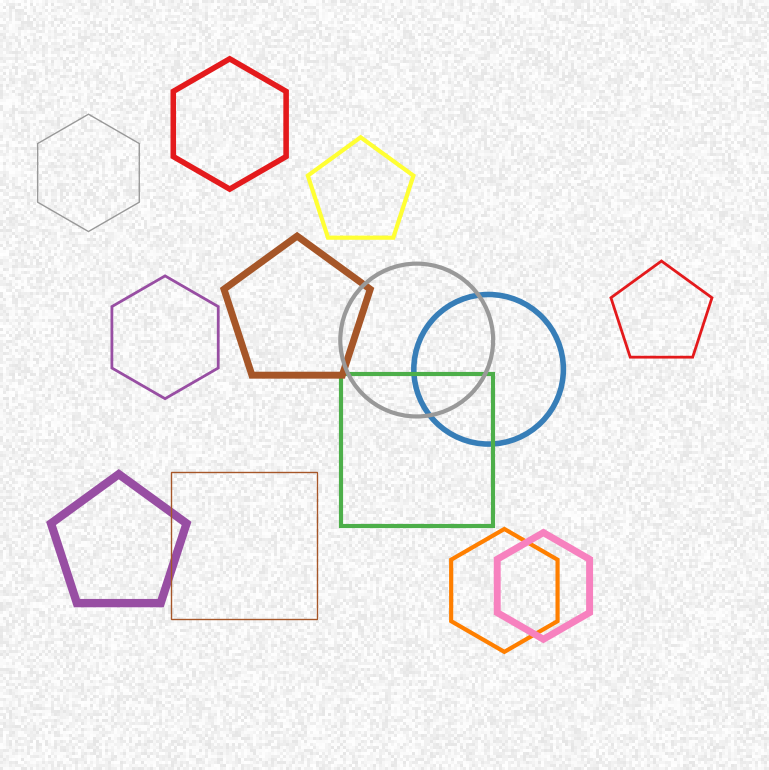[{"shape": "hexagon", "thickness": 2, "radius": 0.42, "center": [0.298, 0.839]}, {"shape": "pentagon", "thickness": 1, "radius": 0.35, "center": [0.859, 0.592]}, {"shape": "circle", "thickness": 2, "radius": 0.49, "center": [0.635, 0.52]}, {"shape": "square", "thickness": 1.5, "radius": 0.49, "center": [0.542, 0.416]}, {"shape": "hexagon", "thickness": 1, "radius": 0.4, "center": [0.214, 0.562]}, {"shape": "pentagon", "thickness": 3, "radius": 0.46, "center": [0.154, 0.292]}, {"shape": "hexagon", "thickness": 1.5, "radius": 0.4, "center": [0.655, 0.233]}, {"shape": "pentagon", "thickness": 1.5, "radius": 0.36, "center": [0.468, 0.75]}, {"shape": "square", "thickness": 0.5, "radius": 0.48, "center": [0.317, 0.292]}, {"shape": "pentagon", "thickness": 2.5, "radius": 0.5, "center": [0.386, 0.594]}, {"shape": "hexagon", "thickness": 2.5, "radius": 0.35, "center": [0.706, 0.239]}, {"shape": "circle", "thickness": 1.5, "radius": 0.5, "center": [0.541, 0.558]}, {"shape": "hexagon", "thickness": 0.5, "radius": 0.38, "center": [0.115, 0.775]}]